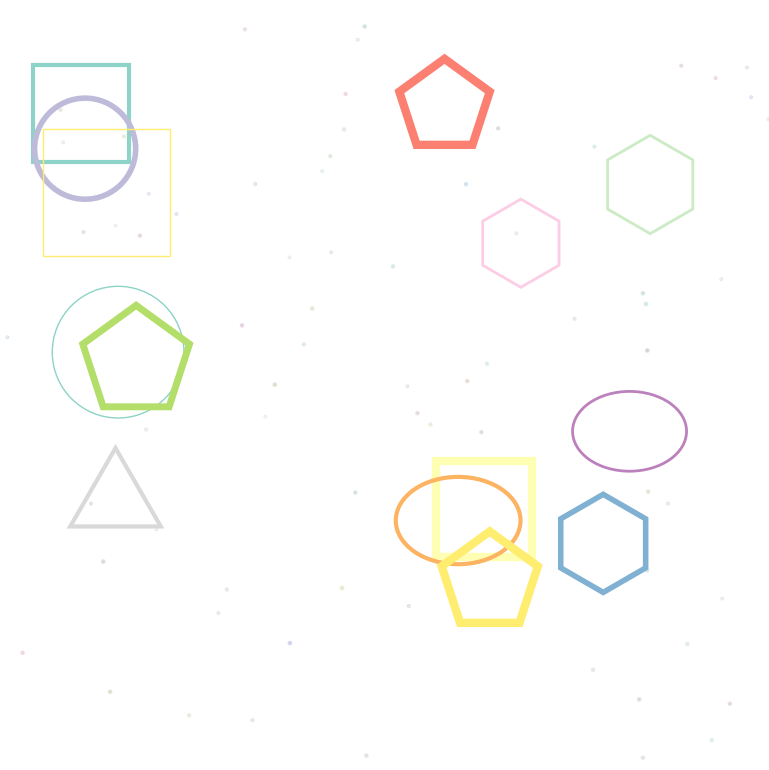[{"shape": "circle", "thickness": 0.5, "radius": 0.43, "center": [0.153, 0.543]}, {"shape": "square", "thickness": 1.5, "radius": 0.31, "center": [0.105, 0.852]}, {"shape": "square", "thickness": 3, "radius": 0.31, "center": [0.629, 0.339]}, {"shape": "circle", "thickness": 2, "radius": 0.33, "center": [0.111, 0.807]}, {"shape": "pentagon", "thickness": 3, "radius": 0.31, "center": [0.577, 0.862]}, {"shape": "hexagon", "thickness": 2, "radius": 0.32, "center": [0.783, 0.294]}, {"shape": "oval", "thickness": 1.5, "radius": 0.41, "center": [0.595, 0.324]}, {"shape": "pentagon", "thickness": 2.5, "radius": 0.36, "center": [0.177, 0.531]}, {"shape": "hexagon", "thickness": 1, "radius": 0.29, "center": [0.676, 0.684]}, {"shape": "triangle", "thickness": 1.5, "radius": 0.34, "center": [0.15, 0.35]}, {"shape": "oval", "thickness": 1, "radius": 0.37, "center": [0.818, 0.44]}, {"shape": "hexagon", "thickness": 1, "radius": 0.32, "center": [0.844, 0.76]}, {"shape": "pentagon", "thickness": 3, "radius": 0.33, "center": [0.636, 0.244]}, {"shape": "square", "thickness": 0.5, "radius": 0.41, "center": [0.138, 0.75]}]